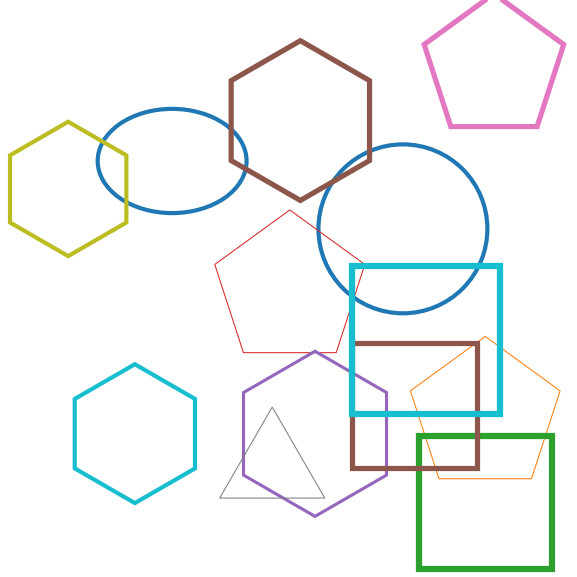[{"shape": "oval", "thickness": 2, "radius": 0.64, "center": [0.298, 0.72]}, {"shape": "circle", "thickness": 2, "radius": 0.73, "center": [0.698, 0.603]}, {"shape": "pentagon", "thickness": 0.5, "radius": 0.68, "center": [0.84, 0.28]}, {"shape": "square", "thickness": 3, "radius": 0.57, "center": [0.841, 0.129]}, {"shape": "pentagon", "thickness": 0.5, "radius": 0.68, "center": [0.502, 0.499]}, {"shape": "hexagon", "thickness": 1.5, "radius": 0.71, "center": [0.545, 0.248]}, {"shape": "square", "thickness": 2.5, "radius": 0.54, "center": [0.718, 0.297]}, {"shape": "hexagon", "thickness": 2.5, "radius": 0.69, "center": [0.52, 0.79]}, {"shape": "pentagon", "thickness": 2.5, "radius": 0.64, "center": [0.855, 0.883]}, {"shape": "triangle", "thickness": 0.5, "radius": 0.53, "center": [0.471, 0.189]}, {"shape": "hexagon", "thickness": 2, "radius": 0.58, "center": [0.118, 0.672]}, {"shape": "hexagon", "thickness": 2, "radius": 0.6, "center": [0.234, 0.248]}, {"shape": "square", "thickness": 3, "radius": 0.64, "center": [0.738, 0.411]}]